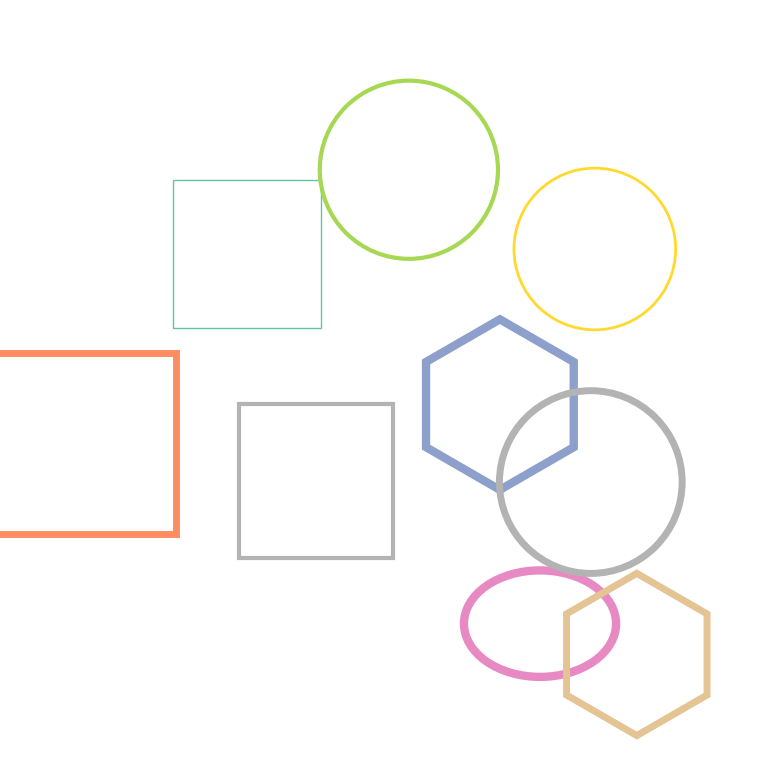[{"shape": "square", "thickness": 0.5, "radius": 0.48, "center": [0.321, 0.67]}, {"shape": "square", "thickness": 2.5, "radius": 0.59, "center": [0.111, 0.424]}, {"shape": "hexagon", "thickness": 3, "radius": 0.55, "center": [0.649, 0.475]}, {"shape": "oval", "thickness": 3, "radius": 0.49, "center": [0.701, 0.19]}, {"shape": "circle", "thickness": 1.5, "radius": 0.58, "center": [0.531, 0.78]}, {"shape": "circle", "thickness": 1, "radius": 0.52, "center": [0.772, 0.677]}, {"shape": "hexagon", "thickness": 2.5, "radius": 0.53, "center": [0.827, 0.15]}, {"shape": "square", "thickness": 1.5, "radius": 0.5, "center": [0.411, 0.375]}, {"shape": "circle", "thickness": 2.5, "radius": 0.59, "center": [0.767, 0.374]}]